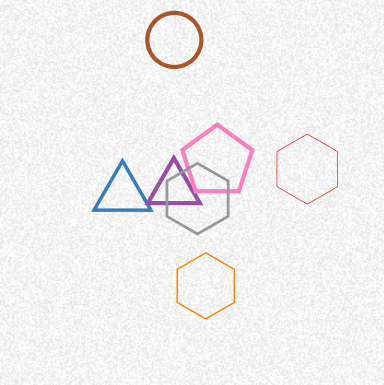[{"shape": "hexagon", "thickness": 0.5, "radius": 0.46, "center": [0.798, 0.561]}, {"shape": "triangle", "thickness": 2.5, "radius": 0.43, "center": [0.318, 0.497]}, {"shape": "triangle", "thickness": 3, "radius": 0.39, "center": [0.452, 0.511]}, {"shape": "hexagon", "thickness": 1, "radius": 0.43, "center": [0.534, 0.257]}, {"shape": "circle", "thickness": 3, "radius": 0.35, "center": [0.453, 0.896]}, {"shape": "pentagon", "thickness": 3, "radius": 0.48, "center": [0.564, 0.581]}, {"shape": "hexagon", "thickness": 2, "radius": 0.46, "center": [0.513, 0.484]}]